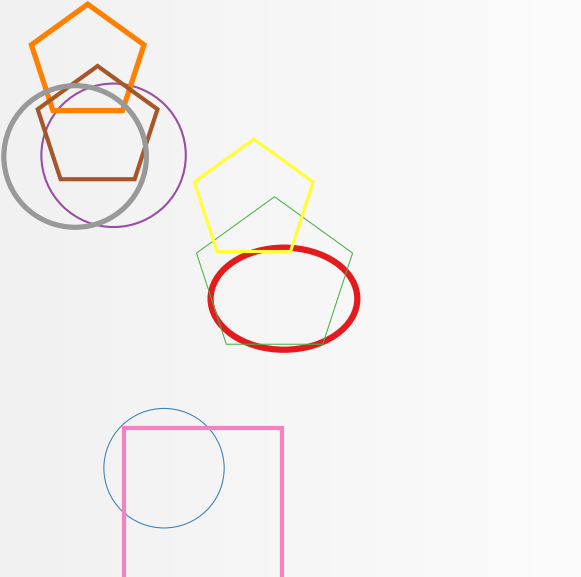[{"shape": "oval", "thickness": 3, "radius": 0.63, "center": [0.489, 0.482]}, {"shape": "circle", "thickness": 0.5, "radius": 0.52, "center": [0.282, 0.188]}, {"shape": "pentagon", "thickness": 0.5, "radius": 0.71, "center": [0.472, 0.517]}, {"shape": "circle", "thickness": 1, "radius": 0.62, "center": [0.195, 0.73]}, {"shape": "pentagon", "thickness": 2.5, "radius": 0.51, "center": [0.151, 0.89]}, {"shape": "pentagon", "thickness": 1.5, "radius": 0.54, "center": [0.437, 0.651]}, {"shape": "pentagon", "thickness": 2, "radius": 0.54, "center": [0.168, 0.776]}, {"shape": "square", "thickness": 2, "radius": 0.68, "center": [0.349, 0.123]}, {"shape": "circle", "thickness": 2.5, "radius": 0.61, "center": [0.129, 0.728]}]